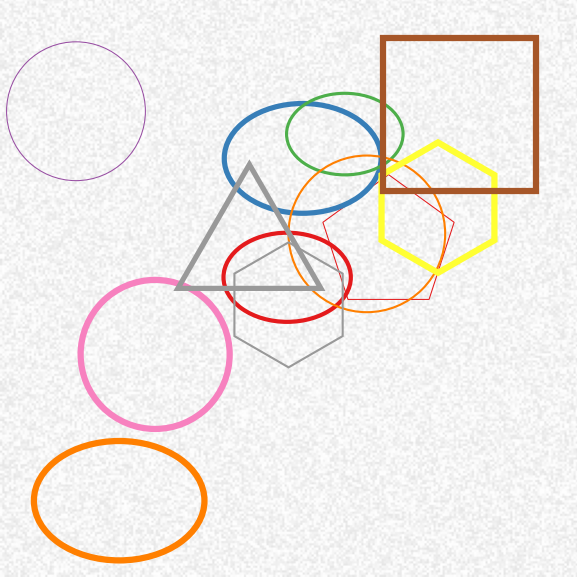[{"shape": "pentagon", "thickness": 0.5, "radius": 0.6, "center": [0.673, 0.577]}, {"shape": "oval", "thickness": 2, "radius": 0.55, "center": [0.497, 0.519]}, {"shape": "oval", "thickness": 2.5, "radius": 0.68, "center": [0.524, 0.725]}, {"shape": "oval", "thickness": 1.5, "radius": 0.5, "center": [0.597, 0.767]}, {"shape": "circle", "thickness": 0.5, "radius": 0.6, "center": [0.132, 0.807]}, {"shape": "circle", "thickness": 1, "radius": 0.68, "center": [0.635, 0.594]}, {"shape": "oval", "thickness": 3, "radius": 0.74, "center": [0.206, 0.132]}, {"shape": "hexagon", "thickness": 3, "radius": 0.56, "center": [0.758, 0.64]}, {"shape": "square", "thickness": 3, "radius": 0.66, "center": [0.796, 0.801]}, {"shape": "circle", "thickness": 3, "radius": 0.65, "center": [0.269, 0.385]}, {"shape": "triangle", "thickness": 2.5, "radius": 0.71, "center": [0.432, 0.571]}, {"shape": "hexagon", "thickness": 1, "radius": 0.54, "center": [0.5, 0.471]}]